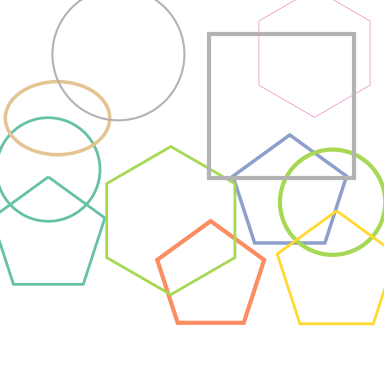[{"shape": "circle", "thickness": 2, "radius": 0.67, "center": [0.125, 0.56]}, {"shape": "pentagon", "thickness": 2, "radius": 0.77, "center": [0.126, 0.386]}, {"shape": "pentagon", "thickness": 3, "radius": 0.73, "center": [0.547, 0.28]}, {"shape": "pentagon", "thickness": 2.5, "radius": 0.78, "center": [0.753, 0.494]}, {"shape": "hexagon", "thickness": 0.5, "radius": 0.83, "center": [0.817, 0.862]}, {"shape": "circle", "thickness": 3, "radius": 0.68, "center": [0.864, 0.475]}, {"shape": "hexagon", "thickness": 2, "radius": 0.96, "center": [0.444, 0.427]}, {"shape": "pentagon", "thickness": 2, "radius": 0.81, "center": [0.874, 0.29]}, {"shape": "oval", "thickness": 2.5, "radius": 0.68, "center": [0.149, 0.693]}, {"shape": "circle", "thickness": 1.5, "radius": 0.86, "center": [0.308, 0.859]}, {"shape": "square", "thickness": 3, "radius": 0.94, "center": [0.731, 0.725]}]